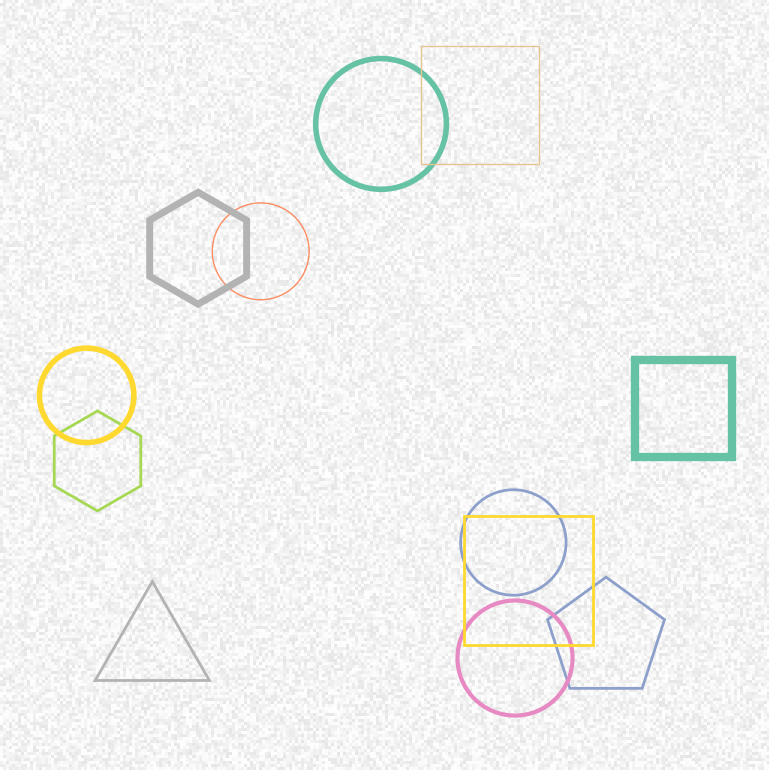[{"shape": "square", "thickness": 3, "radius": 0.32, "center": [0.887, 0.47]}, {"shape": "circle", "thickness": 2, "radius": 0.42, "center": [0.495, 0.839]}, {"shape": "circle", "thickness": 0.5, "radius": 0.31, "center": [0.339, 0.674]}, {"shape": "pentagon", "thickness": 1, "radius": 0.4, "center": [0.787, 0.171]}, {"shape": "circle", "thickness": 1, "radius": 0.34, "center": [0.667, 0.295]}, {"shape": "circle", "thickness": 1.5, "radius": 0.37, "center": [0.669, 0.145]}, {"shape": "hexagon", "thickness": 1, "radius": 0.32, "center": [0.127, 0.401]}, {"shape": "circle", "thickness": 2, "radius": 0.31, "center": [0.113, 0.487]}, {"shape": "square", "thickness": 1, "radius": 0.42, "center": [0.686, 0.246]}, {"shape": "square", "thickness": 0.5, "radius": 0.38, "center": [0.623, 0.864]}, {"shape": "triangle", "thickness": 1, "radius": 0.43, "center": [0.198, 0.159]}, {"shape": "hexagon", "thickness": 2.5, "radius": 0.36, "center": [0.257, 0.678]}]